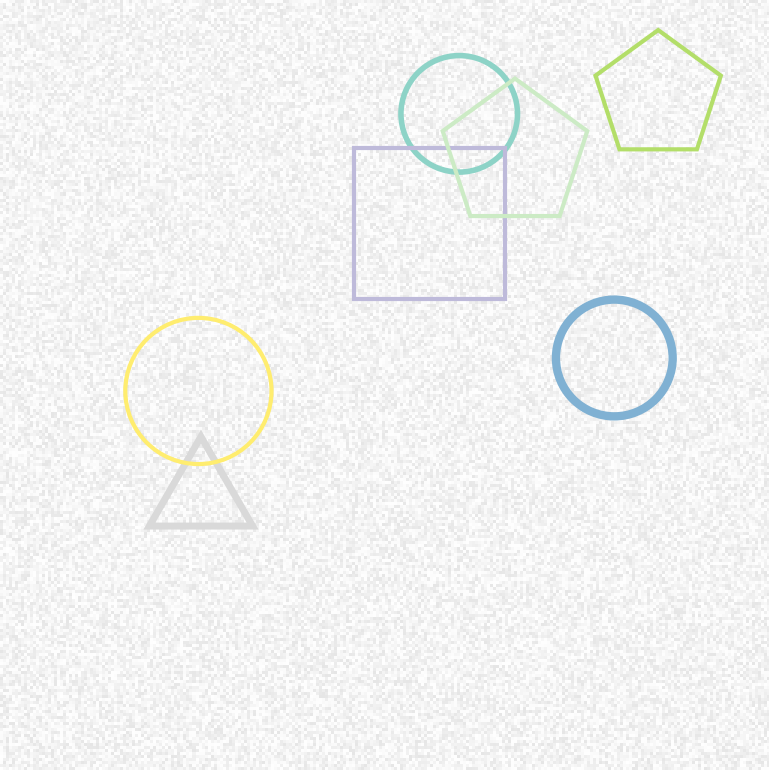[{"shape": "circle", "thickness": 2, "radius": 0.38, "center": [0.596, 0.852]}, {"shape": "square", "thickness": 1.5, "radius": 0.49, "center": [0.557, 0.709]}, {"shape": "circle", "thickness": 3, "radius": 0.38, "center": [0.798, 0.535]}, {"shape": "pentagon", "thickness": 1.5, "radius": 0.43, "center": [0.855, 0.875]}, {"shape": "triangle", "thickness": 2.5, "radius": 0.39, "center": [0.261, 0.356]}, {"shape": "pentagon", "thickness": 1.5, "radius": 0.49, "center": [0.669, 0.799]}, {"shape": "circle", "thickness": 1.5, "radius": 0.47, "center": [0.258, 0.492]}]